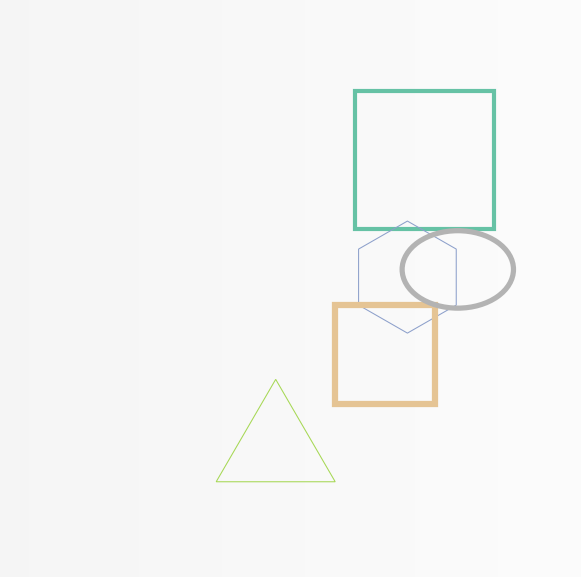[{"shape": "square", "thickness": 2, "radius": 0.6, "center": [0.73, 0.722]}, {"shape": "hexagon", "thickness": 0.5, "radius": 0.49, "center": [0.701, 0.519]}, {"shape": "triangle", "thickness": 0.5, "radius": 0.59, "center": [0.474, 0.224]}, {"shape": "square", "thickness": 3, "radius": 0.43, "center": [0.662, 0.386]}, {"shape": "oval", "thickness": 2.5, "radius": 0.48, "center": [0.788, 0.533]}]